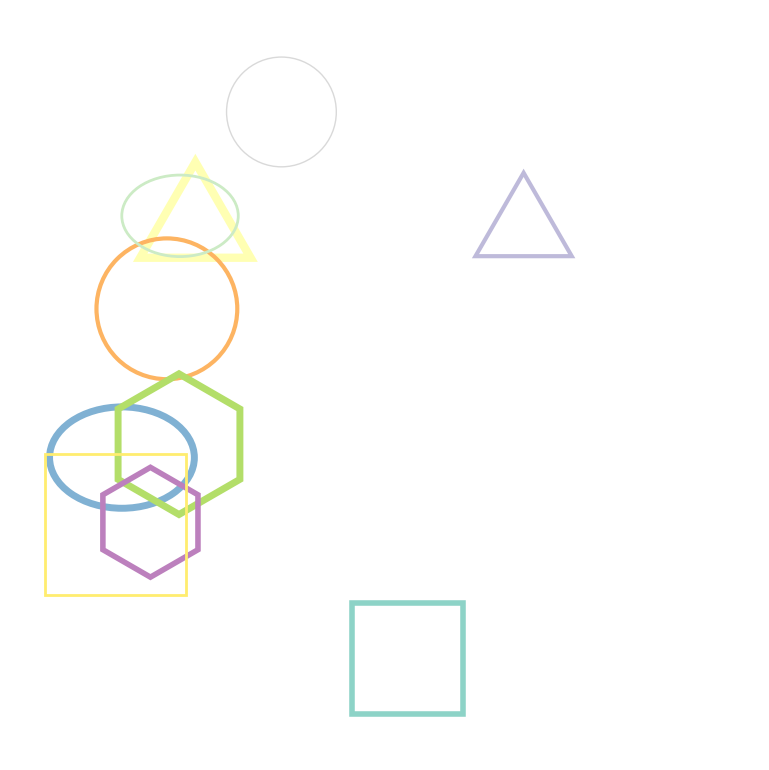[{"shape": "square", "thickness": 2, "radius": 0.36, "center": [0.529, 0.145]}, {"shape": "triangle", "thickness": 3, "radius": 0.41, "center": [0.254, 0.707]}, {"shape": "triangle", "thickness": 1.5, "radius": 0.36, "center": [0.68, 0.703]}, {"shape": "oval", "thickness": 2.5, "radius": 0.47, "center": [0.158, 0.406]}, {"shape": "circle", "thickness": 1.5, "radius": 0.46, "center": [0.217, 0.599]}, {"shape": "hexagon", "thickness": 2.5, "radius": 0.46, "center": [0.232, 0.423]}, {"shape": "circle", "thickness": 0.5, "radius": 0.36, "center": [0.365, 0.855]}, {"shape": "hexagon", "thickness": 2, "radius": 0.36, "center": [0.195, 0.322]}, {"shape": "oval", "thickness": 1, "radius": 0.38, "center": [0.234, 0.72]}, {"shape": "square", "thickness": 1, "radius": 0.46, "center": [0.149, 0.319]}]